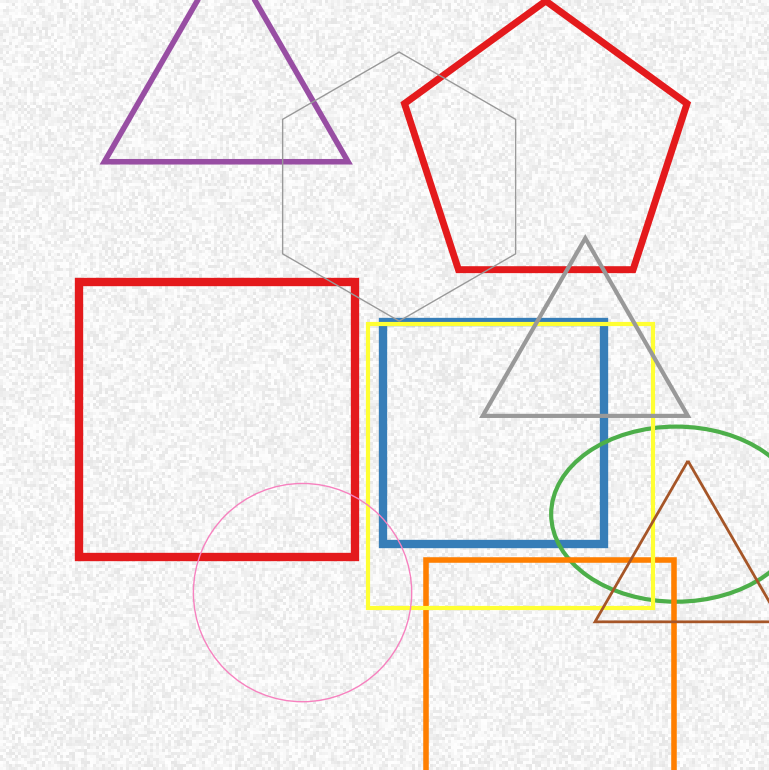[{"shape": "pentagon", "thickness": 2.5, "radius": 0.96, "center": [0.709, 0.806]}, {"shape": "square", "thickness": 3, "radius": 0.9, "center": [0.281, 0.455]}, {"shape": "square", "thickness": 3, "radius": 0.72, "center": [0.641, 0.438]}, {"shape": "oval", "thickness": 1.5, "radius": 0.81, "center": [0.878, 0.332]}, {"shape": "triangle", "thickness": 2, "radius": 0.91, "center": [0.294, 0.881]}, {"shape": "square", "thickness": 2, "radius": 0.81, "center": [0.714, 0.112]}, {"shape": "square", "thickness": 1.5, "radius": 0.92, "center": [0.663, 0.395]}, {"shape": "triangle", "thickness": 1, "radius": 0.7, "center": [0.893, 0.262]}, {"shape": "circle", "thickness": 0.5, "radius": 0.71, "center": [0.393, 0.23]}, {"shape": "triangle", "thickness": 1.5, "radius": 0.77, "center": [0.76, 0.537]}, {"shape": "hexagon", "thickness": 0.5, "radius": 0.87, "center": [0.518, 0.758]}]